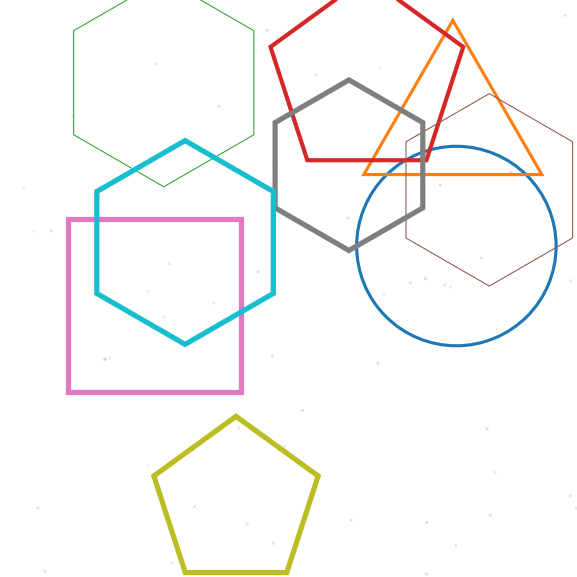[{"shape": "circle", "thickness": 1.5, "radius": 0.86, "center": [0.79, 0.573]}, {"shape": "triangle", "thickness": 1.5, "radius": 0.89, "center": [0.784, 0.786]}, {"shape": "hexagon", "thickness": 0.5, "radius": 0.9, "center": [0.284, 0.856]}, {"shape": "pentagon", "thickness": 2, "radius": 0.88, "center": [0.635, 0.864]}, {"shape": "hexagon", "thickness": 0.5, "radius": 0.83, "center": [0.847, 0.67]}, {"shape": "square", "thickness": 2.5, "radius": 0.75, "center": [0.268, 0.47]}, {"shape": "hexagon", "thickness": 2.5, "radius": 0.74, "center": [0.604, 0.713]}, {"shape": "pentagon", "thickness": 2.5, "radius": 0.75, "center": [0.409, 0.129]}, {"shape": "hexagon", "thickness": 2.5, "radius": 0.88, "center": [0.32, 0.579]}]